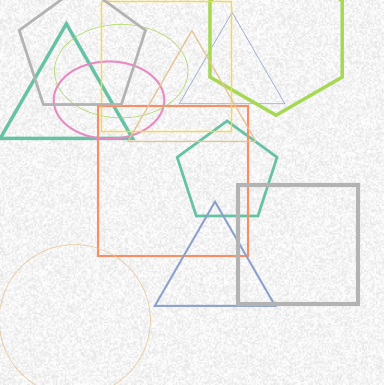[{"shape": "pentagon", "thickness": 2, "radius": 0.68, "center": [0.59, 0.549]}, {"shape": "triangle", "thickness": 2.5, "radius": 0.99, "center": [0.172, 0.74]}, {"shape": "square", "thickness": 1.5, "radius": 0.98, "center": [0.449, 0.529]}, {"shape": "triangle", "thickness": 0.5, "radius": 0.79, "center": [0.603, 0.81]}, {"shape": "triangle", "thickness": 1.5, "radius": 0.9, "center": [0.558, 0.296]}, {"shape": "oval", "thickness": 1.5, "radius": 0.72, "center": [0.283, 0.74]}, {"shape": "hexagon", "thickness": 2.5, "radius": 0.99, "center": [0.717, 0.899]}, {"shape": "oval", "thickness": 0.5, "radius": 0.87, "center": [0.315, 0.815]}, {"shape": "square", "thickness": 1, "radius": 0.85, "center": [0.431, 0.829]}, {"shape": "circle", "thickness": 0.5, "radius": 0.98, "center": [0.194, 0.168]}, {"shape": "triangle", "thickness": 1, "radius": 0.96, "center": [0.498, 0.729]}, {"shape": "square", "thickness": 3, "radius": 0.78, "center": [0.774, 0.365]}, {"shape": "pentagon", "thickness": 2, "radius": 0.86, "center": [0.214, 0.868]}]